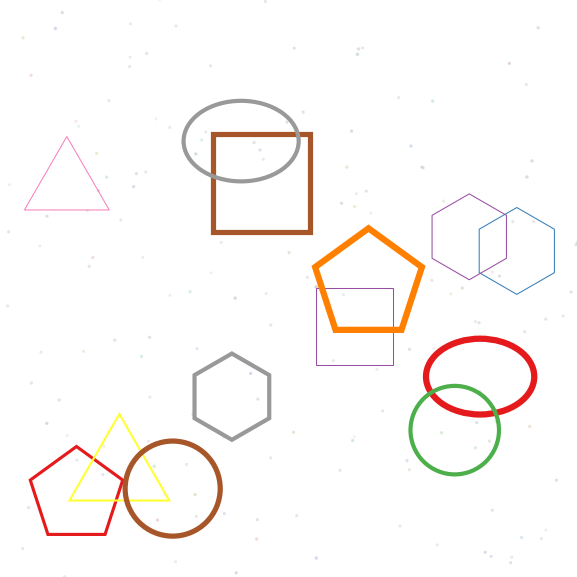[{"shape": "oval", "thickness": 3, "radius": 0.47, "center": [0.831, 0.347]}, {"shape": "pentagon", "thickness": 1.5, "radius": 0.42, "center": [0.132, 0.142]}, {"shape": "hexagon", "thickness": 0.5, "radius": 0.38, "center": [0.895, 0.565]}, {"shape": "circle", "thickness": 2, "radius": 0.38, "center": [0.787, 0.254]}, {"shape": "hexagon", "thickness": 0.5, "radius": 0.37, "center": [0.813, 0.589]}, {"shape": "square", "thickness": 0.5, "radius": 0.33, "center": [0.615, 0.433]}, {"shape": "pentagon", "thickness": 3, "radius": 0.49, "center": [0.638, 0.507]}, {"shape": "triangle", "thickness": 1, "radius": 0.5, "center": [0.207, 0.182]}, {"shape": "circle", "thickness": 2.5, "radius": 0.41, "center": [0.299, 0.153]}, {"shape": "square", "thickness": 2.5, "radius": 0.42, "center": [0.452, 0.682]}, {"shape": "triangle", "thickness": 0.5, "radius": 0.42, "center": [0.116, 0.678]}, {"shape": "hexagon", "thickness": 2, "radius": 0.37, "center": [0.402, 0.312]}, {"shape": "oval", "thickness": 2, "radius": 0.5, "center": [0.418, 0.755]}]